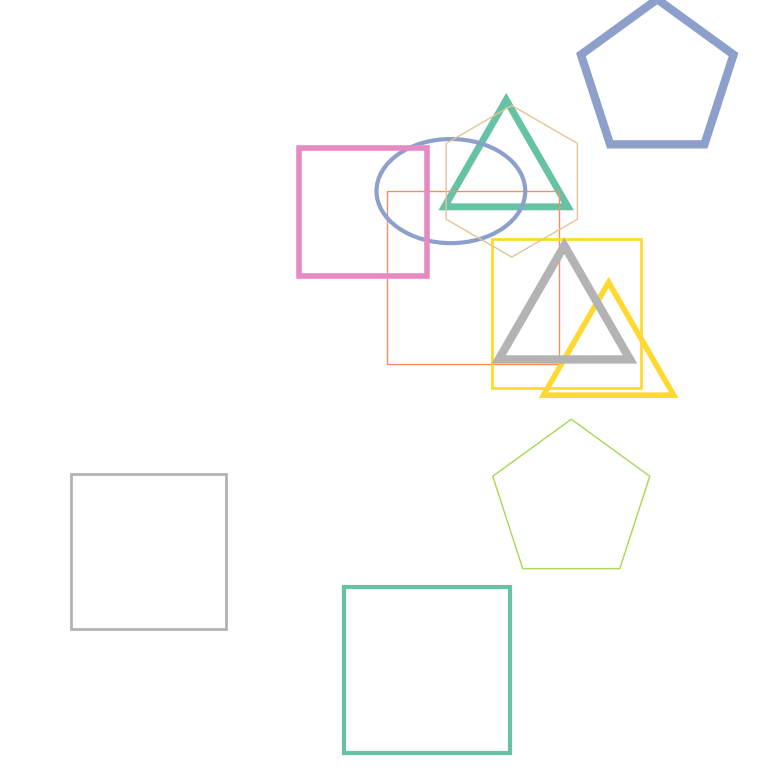[{"shape": "square", "thickness": 1.5, "radius": 0.54, "center": [0.554, 0.13]}, {"shape": "triangle", "thickness": 2.5, "radius": 0.46, "center": [0.657, 0.778]}, {"shape": "square", "thickness": 0.5, "radius": 0.56, "center": [0.614, 0.639]}, {"shape": "oval", "thickness": 1.5, "radius": 0.48, "center": [0.586, 0.752]}, {"shape": "pentagon", "thickness": 3, "radius": 0.52, "center": [0.854, 0.897]}, {"shape": "square", "thickness": 2, "radius": 0.41, "center": [0.471, 0.725]}, {"shape": "pentagon", "thickness": 0.5, "radius": 0.54, "center": [0.742, 0.348]}, {"shape": "square", "thickness": 1, "radius": 0.48, "center": [0.736, 0.593]}, {"shape": "triangle", "thickness": 2, "radius": 0.49, "center": [0.79, 0.536]}, {"shape": "hexagon", "thickness": 0.5, "radius": 0.49, "center": [0.665, 0.765]}, {"shape": "triangle", "thickness": 3, "radius": 0.49, "center": [0.733, 0.582]}, {"shape": "square", "thickness": 1, "radius": 0.5, "center": [0.193, 0.283]}]